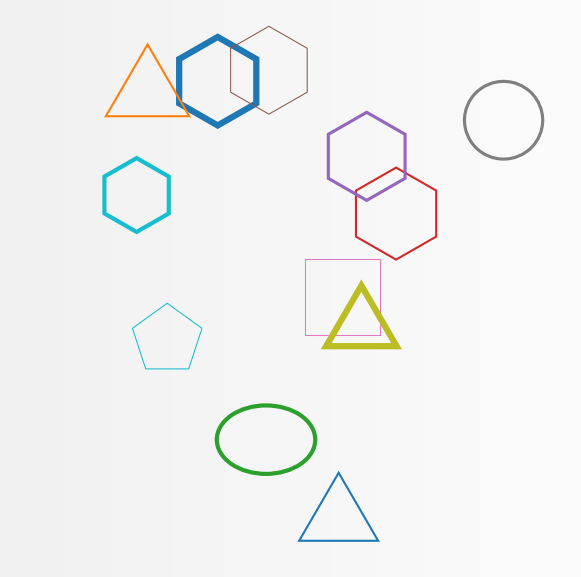[{"shape": "hexagon", "thickness": 3, "radius": 0.38, "center": [0.375, 0.859]}, {"shape": "triangle", "thickness": 1, "radius": 0.39, "center": [0.583, 0.102]}, {"shape": "triangle", "thickness": 1, "radius": 0.41, "center": [0.254, 0.839]}, {"shape": "oval", "thickness": 2, "radius": 0.42, "center": [0.458, 0.238]}, {"shape": "hexagon", "thickness": 1, "radius": 0.4, "center": [0.681, 0.629]}, {"shape": "hexagon", "thickness": 1.5, "radius": 0.38, "center": [0.631, 0.728]}, {"shape": "hexagon", "thickness": 0.5, "radius": 0.38, "center": [0.463, 0.878]}, {"shape": "square", "thickness": 0.5, "radius": 0.33, "center": [0.589, 0.485]}, {"shape": "circle", "thickness": 1.5, "radius": 0.34, "center": [0.866, 0.791]}, {"shape": "triangle", "thickness": 3, "radius": 0.35, "center": [0.622, 0.435]}, {"shape": "hexagon", "thickness": 2, "radius": 0.32, "center": [0.235, 0.661]}, {"shape": "pentagon", "thickness": 0.5, "radius": 0.31, "center": [0.288, 0.411]}]